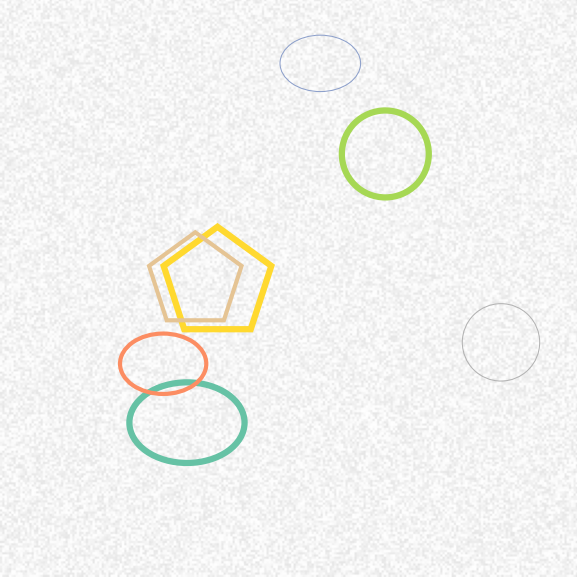[{"shape": "oval", "thickness": 3, "radius": 0.5, "center": [0.324, 0.267]}, {"shape": "oval", "thickness": 2, "radius": 0.37, "center": [0.283, 0.369]}, {"shape": "oval", "thickness": 0.5, "radius": 0.35, "center": [0.555, 0.889]}, {"shape": "circle", "thickness": 3, "radius": 0.38, "center": [0.667, 0.733]}, {"shape": "pentagon", "thickness": 3, "radius": 0.49, "center": [0.377, 0.508]}, {"shape": "pentagon", "thickness": 2, "radius": 0.42, "center": [0.338, 0.513]}, {"shape": "circle", "thickness": 0.5, "radius": 0.33, "center": [0.868, 0.406]}]